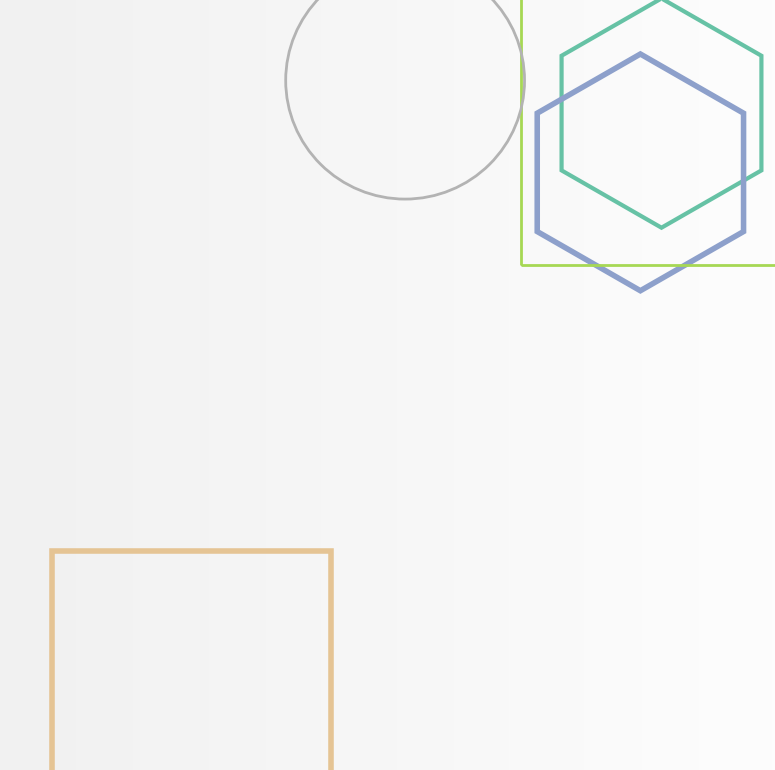[{"shape": "hexagon", "thickness": 1.5, "radius": 0.74, "center": [0.854, 0.853]}, {"shape": "hexagon", "thickness": 2, "radius": 0.77, "center": [0.826, 0.776]}, {"shape": "square", "thickness": 1, "radius": 0.95, "center": [0.862, 0.846]}, {"shape": "square", "thickness": 2, "radius": 0.9, "center": [0.247, 0.104]}, {"shape": "circle", "thickness": 1, "radius": 0.77, "center": [0.523, 0.896]}]